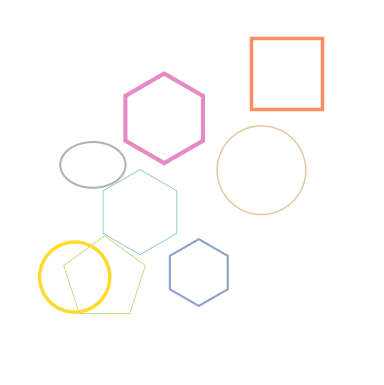[{"shape": "hexagon", "thickness": 0.5, "radius": 0.55, "center": [0.364, 0.449]}, {"shape": "square", "thickness": 2.5, "radius": 0.46, "center": [0.743, 0.809]}, {"shape": "hexagon", "thickness": 1.5, "radius": 0.43, "center": [0.516, 0.292]}, {"shape": "hexagon", "thickness": 3, "radius": 0.58, "center": [0.426, 0.693]}, {"shape": "pentagon", "thickness": 0.5, "radius": 0.56, "center": [0.272, 0.276]}, {"shape": "circle", "thickness": 2.5, "radius": 0.46, "center": [0.194, 0.28]}, {"shape": "circle", "thickness": 1, "radius": 0.58, "center": [0.679, 0.558]}, {"shape": "oval", "thickness": 1.5, "radius": 0.42, "center": [0.241, 0.572]}]